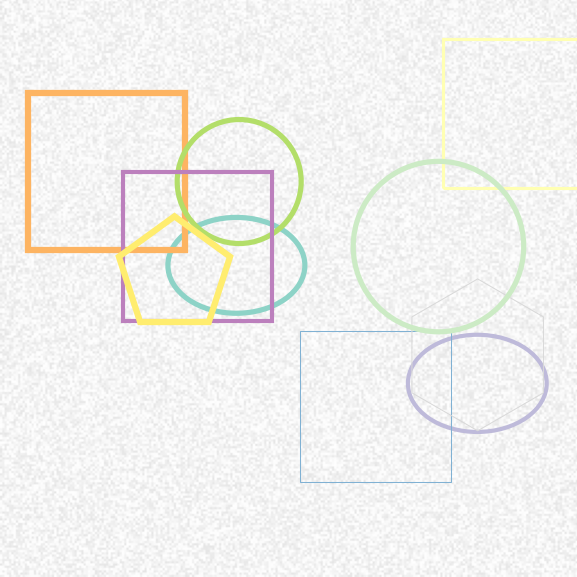[{"shape": "oval", "thickness": 2.5, "radius": 0.59, "center": [0.409, 0.54]}, {"shape": "square", "thickness": 1.5, "radius": 0.64, "center": [0.896, 0.802]}, {"shape": "oval", "thickness": 2, "radius": 0.6, "center": [0.827, 0.335]}, {"shape": "square", "thickness": 0.5, "radius": 0.65, "center": [0.649, 0.295]}, {"shape": "square", "thickness": 3, "radius": 0.68, "center": [0.184, 0.702]}, {"shape": "circle", "thickness": 2.5, "radius": 0.54, "center": [0.414, 0.685]}, {"shape": "hexagon", "thickness": 0.5, "radius": 0.66, "center": [0.827, 0.385]}, {"shape": "square", "thickness": 2, "radius": 0.65, "center": [0.342, 0.572]}, {"shape": "circle", "thickness": 2.5, "radius": 0.74, "center": [0.759, 0.572]}, {"shape": "pentagon", "thickness": 3, "radius": 0.51, "center": [0.302, 0.523]}]